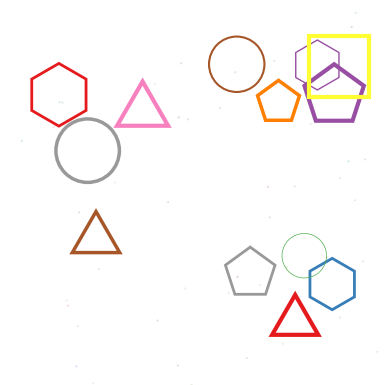[{"shape": "triangle", "thickness": 3, "radius": 0.35, "center": [0.767, 0.165]}, {"shape": "hexagon", "thickness": 2, "radius": 0.41, "center": [0.153, 0.754]}, {"shape": "hexagon", "thickness": 2, "radius": 0.33, "center": [0.863, 0.262]}, {"shape": "circle", "thickness": 0.5, "radius": 0.29, "center": [0.79, 0.336]}, {"shape": "pentagon", "thickness": 3, "radius": 0.41, "center": [0.868, 0.752]}, {"shape": "hexagon", "thickness": 1, "radius": 0.32, "center": [0.824, 0.831]}, {"shape": "pentagon", "thickness": 2.5, "radius": 0.29, "center": [0.723, 0.734]}, {"shape": "square", "thickness": 3, "radius": 0.39, "center": [0.881, 0.828]}, {"shape": "triangle", "thickness": 2.5, "radius": 0.36, "center": [0.249, 0.379]}, {"shape": "circle", "thickness": 1.5, "radius": 0.36, "center": [0.615, 0.833]}, {"shape": "triangle", "thickness": 3, "radius": 0.38, "center": [0.37, 0.712]}, {"shape": "circle", "thickness": 2.5, "radius": 0.41, "center": [0.228, 0.609]}, {"shape": "pentagon", "thickness": 2, "radius": 0.34, "center": [0.65, 0.29]}]